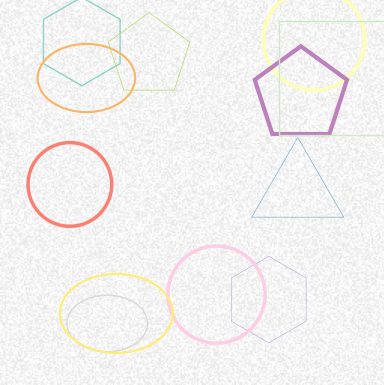[{"shape": "hexagon", "thickness": 1, "radius": 0.57, "center": [0.212, 0.892]}, {"shape": "circle", "thickness": 2.5, "radius": 0.66, "center": [0.816, 0.897]}, {"shape": "hexagon", "thickness": 0.5, "radius": 0.56, "center": [0.698, 0.222]}, {"shape": "circle", "thickness": 2.5, "radius": 0.54, "center": [0.182, 0.521]}, {"shape": "triangle", "thickness": 0.5, "radius": 0.69, "center": [0.773, 0.505]}, {"shape": "oval", "thickness": 1.5, "radius": 0.63, "center": [0.224, 0.797]}, {"shape": "pentagon", "thickness": 0.5, "radius": 0.56, "center": [0.387, 0.856]}, {"shape": "circle", "thickness": 2.5, "radius": 0.63, "center": [0.562, 0.235]}, {"shape": "oval", "thickness": 1, "radius": 0.52, "center": [0.279, 0.16]}, {"shape": "pentagon", "thickness": 3, "radius": 0.63, "center": [0.782, 0.754]}, {"shape": "square", "thickness": 1, "radius": 0.73, "center": [0.871, 0.797]}, {"shape": "oval", "thickness": 1.5, "radius": 0.73, "center": [0.302, 0.186]}]